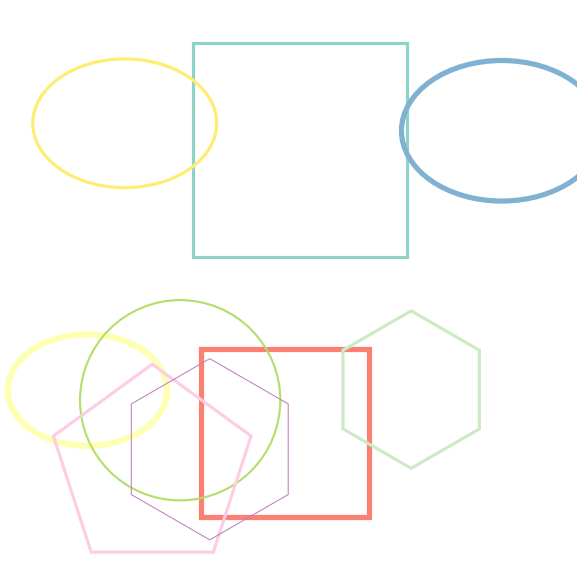[{"shape": "square", "thickness": 1.5, "radius": 0.93, "center": [0.519, 0.739]}, {"shape": "oval", "thickness": 3, "radius": 0.69, "center": [0.151, 0.324]}, {"shape": "square", "thickness": 2.5, "radius": 0.73, "center": [0.494, 0.249]}, {"shape": "oval", "thickness": 2.5, "radius": 0.87, "center": [0.869, 0.773]}, {"shape": "circle", "thickness": 1, "radius": 0.87, "center": [0.312, 0.306]}, {"shape": "pentagon", "thickness": 1.5, "radius": 0.9, "center": [0.264, 0.189]}, {"shape": "hexagon", "thickness": 0.5, "radius": 0.78, "center": [0.363, 0.221]}, {"shape": "hexagon", "thickness": 1.5, "radius": 0.68, "center": [0.712, 0.325]}, {"shape": "oval", "thickness": 1.5, "radius": 0.8, "center": [0.216, 0.786]}]